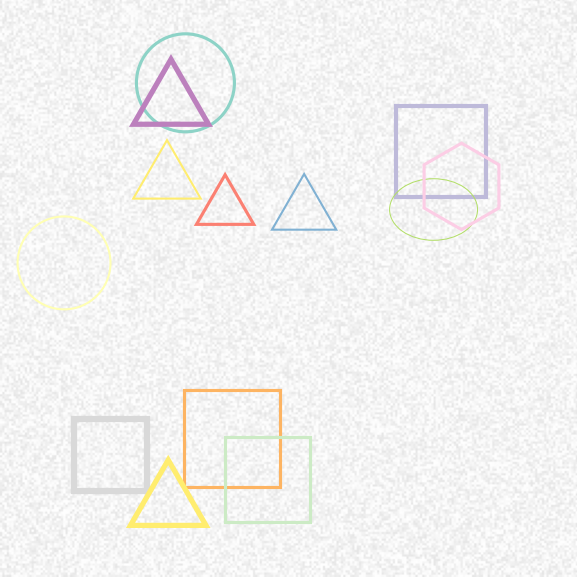[{"shape": "circle", "thickness": 1.5, "radius": 0.42, "center": [0.321, 0.856]}, {"shape": "circle", "thickness": 1, "radius": 0.4, "center": [0.111, 0.544]}, {"shape": "square", "thickness": 2, "radius": 0.39, "center": [0.764, 0.737]}, {"shape": "triangle", "thickness": 1.5, "radius": 0.29, "center": [0.39, 0.639]}, {"shape": "triangle", "thickness": 1, "radius": 0.32, "center": [0.527, 0.634]}, {"shape": "square", "thickness": 1.5, "radius": 0.42, "center": [0.402, 0.24]}, {"shape": "oval", "thickness": 0.5, "radius": 0.38, "center": [0.751, 0.636]}, {"shape": "hexagon", "thickness": 1.5, "radius": 0.37, "center": [0.799, 0.676]}, {"shape": "square", "thickness": 3, "radius": 0.31, "center": [0.191, 0.212]}, {"shape": "triangle", "thickness": 2.5, "radius": 0.38, "center": [0.296, 0.821]}, {"shape": "square", "thickness": 1.5, "radius": 0.37, "center": [0.463, 0.168]}, {"shape": "triangle", "thickness": 1, "radius": 0.34, "center": [0.289, 0.689]}, {"shape": "triangle", "thickness": 2.5, "radius": 0.38, "center": [0.291, 0.127]}]